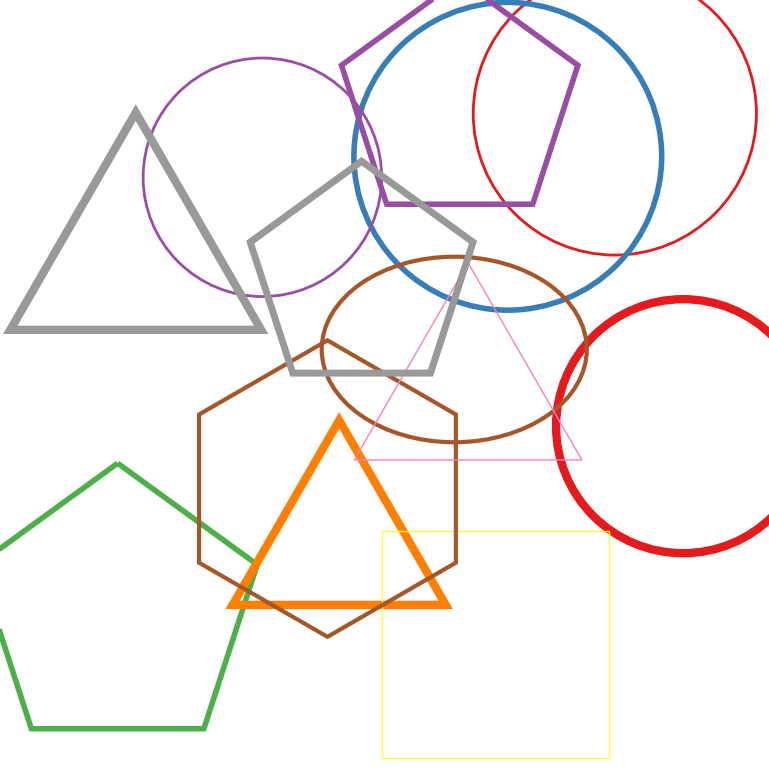[{"shape": "circle", "thickness": 3, "radius": 0.82, "center": [0.887, 0.447]}, {"shape": "circle", "thickness": 1, "radius": 0.92, "center": [0.798, 0.853]}, {"shape": "circle", "thickness": 2, "radius": 1.0, "center": [0.659, 0.797]}, {"shape": "pentagon", "thickness": 2, "radius": 0.95, "center": [0.153, 0.208]}, {"shape": "pentagon", "thickness": 2, "radius": 0.81, "center": [0.597, 0.865]}, {"shape": "circle", "thickness": 1, "radius": 0.77, "center": [0.341, 0.77]}, {"shape": "triangle", "thickness": 3, "radius": 0.8, "center": [0.44, 0.294]}, {"shape": "square", "thickness": 0.5, "radius": 0.74, "center": [0.643, 0.163]}, {"shape": "oval", "thickness": 1.5, "radius": 0.86, "center": [0.59, 0.546]}, {"shape": "hexagon", "thickness": 1.5, "radius": 0.96, "center": [0.425, 0.365]}, {"shape": "triangle", "thickness": 0.5, "radius": 0.85, "center": [0.608, 0.488]}, {"shape": "pentagon", "thickness": 2.5, "radius": 0.76, "center": [0.47, 0.639]}, {"shape": "triangle", "thickness": 3, "radius": 0.94, "center": [0.176, 0.666]}]